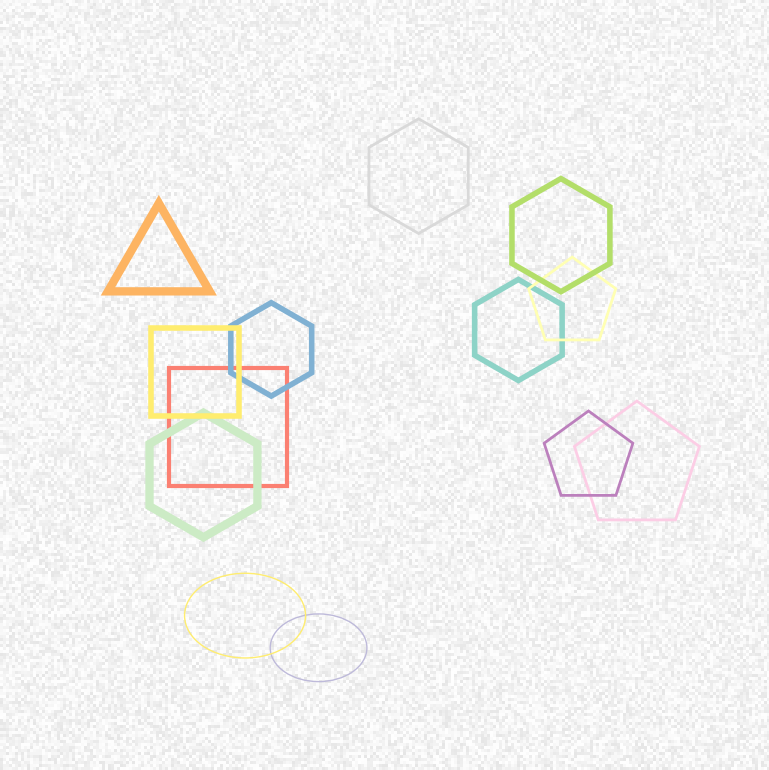[{"shape": "hexagon", "thickness": 2, "radius": 0.33, "center": [0.673, 0.571]}, {"shape": "pentagon", "thickness": 1, "radius": 0.3, "center": [0.743, 0.607]}, {"shape": "oval", "thickness": 0.5, "radius": 0.31, "center": [0.414, 0.159]}, {"shape": "square", "thickness": 1.5, "radius": 0.38, "center": [0.296, 0.446]}, {"shape": "hexagon", "thickness": 2, "radius": 0.3, "center": [0.352, 0.546]}, {"shape": "triangle", "thickness": 3, "radius": 0.38, "center": [0.206, 0.66]}, {"shape": "hexagon", "thickness": 2, "radius": 0.37, "center": [0.728, 0.695]}, {"shape": "pentagon", "thickness": 1, "radius": 0.43, "center": [0.827, 0.394]}, {"shape": "hexagon", "thickness": 1, "radius": 0.37, "center": [0.544, 0.771]}, {"shape": "pentagon", "thickness": 1, "radius": 0.3, "center": [0.764, 0.406]}, {"shape": "hexagon", "thickness": 3, "radius": 0.4, "center": [0.264, 0.383]}, {"shape": "square", "thickness": 2, "radius": 0.29, "center": [0.253, 0.517]}, {"shape": "oval", "thickness": 0.5, "radius": 0.39, "center": [0.318, 0.2]}]